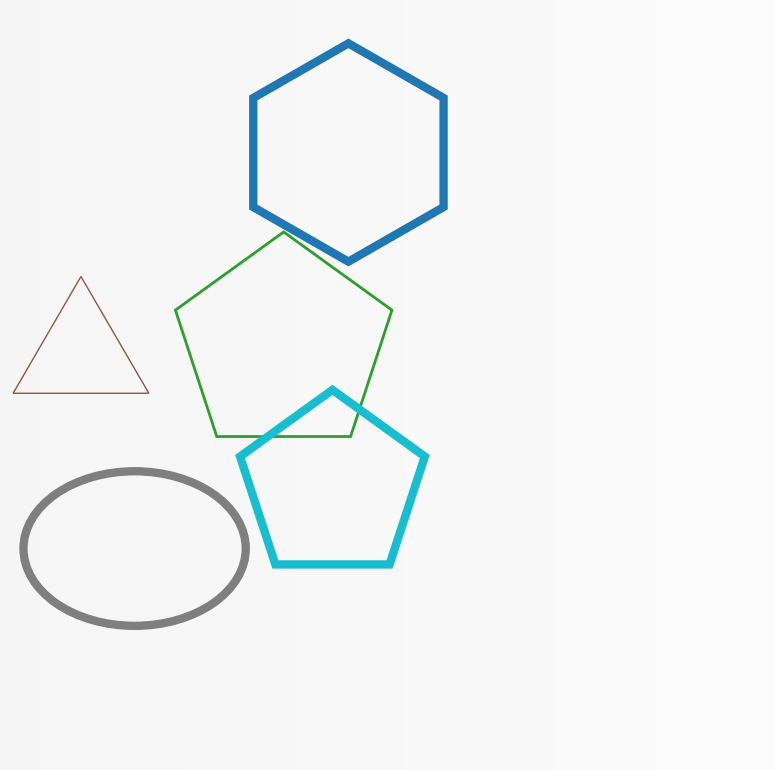[{"shape": "hexagon", "thickness": 3, "radius": 0.71, "center": [0.45, 0.802]}, {"shape": "pentagon", "thickness": 1, "radius": 0.73, "center": [0.366, 0.552]}, {"shape": "triangle", "thickness": 0.5, "radius": 0.51, "center": [0.104, 0.54]}, {"shape": "oval", "thickness": 3, "radius": 0.72, "center": [0.174, 0.288]}, {"shape": "pentagon", "thickness": 3, "radius": 0.63, "center": [0.429, 0.368]}]